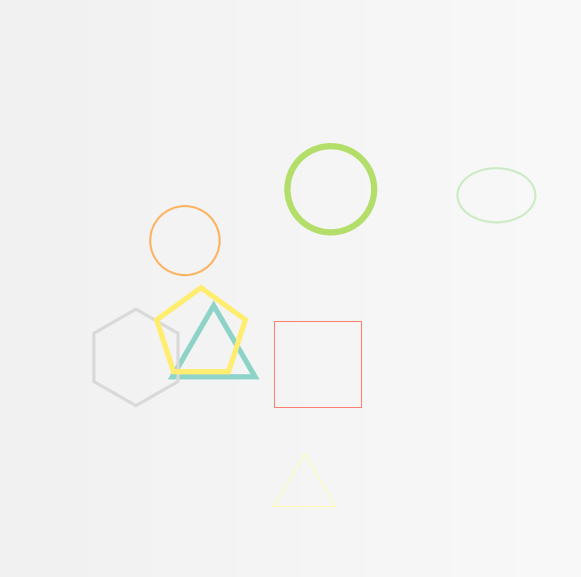[{"shape": "triangle", "thickness": 2.5, "radius": 0.41, "center": [0.368, 0.388]}, {"shape": "triangle", "thickness": 0.5, "radius": 0.31, "center": [0.524, 0.153]}, {"shape": "square", "thickness": 0.5, "radius": 0.37, "center": [0.546, 0.369]}, {"shape": "circle", "thickness": 1, "radius": 0.3, "center": [0.318, 0.582]}, {"shape": "circle", "thickness": 3, "radius": 0.37, "center": [0.569, 0.671]}, {"shape": "hexagon", "thickness": 1.5, "radius": 0.42, "center": [0.234, 0.38]}, {"shape": "oval", "thickness": 1, "radius": 0.34, "center": [0.854, 0.661]}, {"shape": "pentagon", "thickness": 2.5, "radius": 0.4, "center": [0.346, 0.421]}]